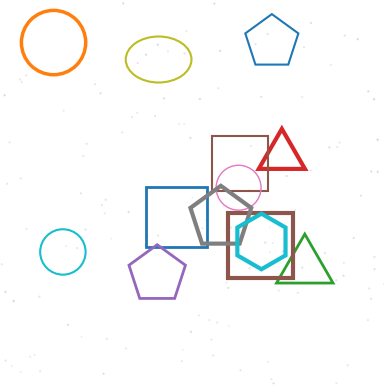[{"shape": "pentagon", "thickness": 1.5, "radius": 0.36, "center": [0.706, 0.891]}, {"shape": "square", "thickness": 2, "radius": 0.4, "center": [0.458, 0.436]}, {"shape": "circle", "thickness": 2.5, "radius": 0.42, "center": [0.139, 0.889]}, {"shape": "triangle", "thickness": 2, "radius": 0.42, "center": [0.792, 0.307]}, {"shape": "triangle", "thickness": 3, "radius": 0.35, "center": [0.732, 0.596]}, {"shape": "pentagon", "thickness": 2, "radius": 0.39, "center": [0.408, 0.287]}, {"shape": "square", "thickness": 3, "radius": 0.42, "center": [0.676, 0.362]}, {"shape": "square", "thickness": 1.5, "radius": 0.36, "center": [0.624, 0.576]}, {"shape": "circle", "thickness": 1, "radius": 0.29, "center": [0.62, 0.512]}, {"shape": "pentagon", "thickness": 3, "radius": 0.42, "center": [0.574, 0.434]}, {"shape": "oval", "thickness": 1.5, "radius": 0.43, "center": [0.412, 0.845]}, {"shape": "circle", "thickness": 1.5, "radius": 0.29, "center": [0.163, 0.346]}, {"shape": "hexagon", "thickness": 3, "radius": 0.36, "center": [0.679, 0.373]}]